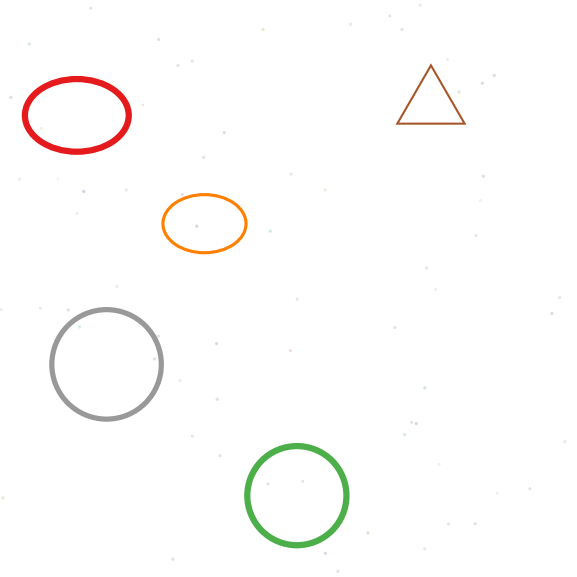[{"shape": "oval", "thickness": 3, "radius": 0.45, "center": [0.133, 0.799]}, {"shape": "circle", "thickness": 3, "radius": 0.43, "center": [0.514, 0.141]}, {"shape": "oval", "thickness": 1.5, "radius": 0.36, "center": [0.354, 0.612]}, {"shape": "triangle", "thickness": 1, "radius": 0.34, "center": [0.746, 0.819]}, {"shape": "circle", "thickness": 2.5, "radius": 0.47, "center": [0.185, 0.368]}]